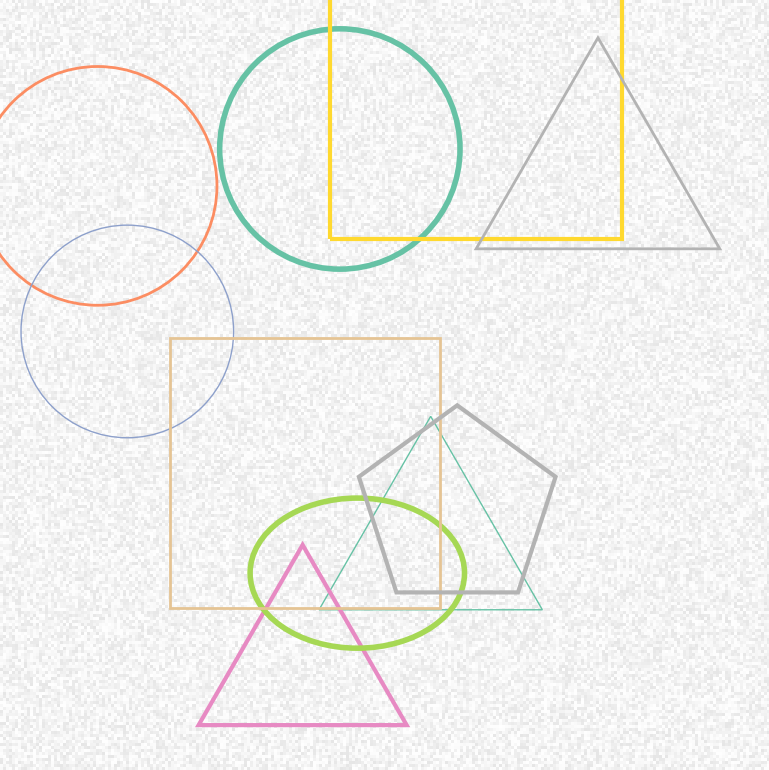[{"shape": "triangle", "thickness": 0.5, "radius": 0.84, "center": [0.559, 0.292]}, {"shape": "circle", "thickness": 2, "radius": 0.78, "center": [0.441, 0.807]}, {"shape": "circle", "thickness": 1, "radius": 0.78, "center": [0.127, 0.759]}, {"shape": "circle", "thickness": 0.5, "radius": 0.69, "center": [0.165, 0.57]}, {"shape": "triangle", "thickness": 1.5, "radius": 0.78, "center": [0.393, 0.136]}, {"shape": "oval", "thickness": 2, "radius": 0.7, "center": [0.464, 0.256]}, {"shape": "square", "thickness": 1.5, "radius": 0.95, "center": [0.618, 0.879]}, {"shape": "square", "thickness": 1, "radius": 0.88, "center": [0.396, 0.386]}, {"shape": "pentagon", "thickness": 1.5, "radius": 0.67, "center": [0.594, 0.339]}, {"shape": "triangle", "thickness": 1, "radius": 0.91, "center": [0.777, 0.768]}]